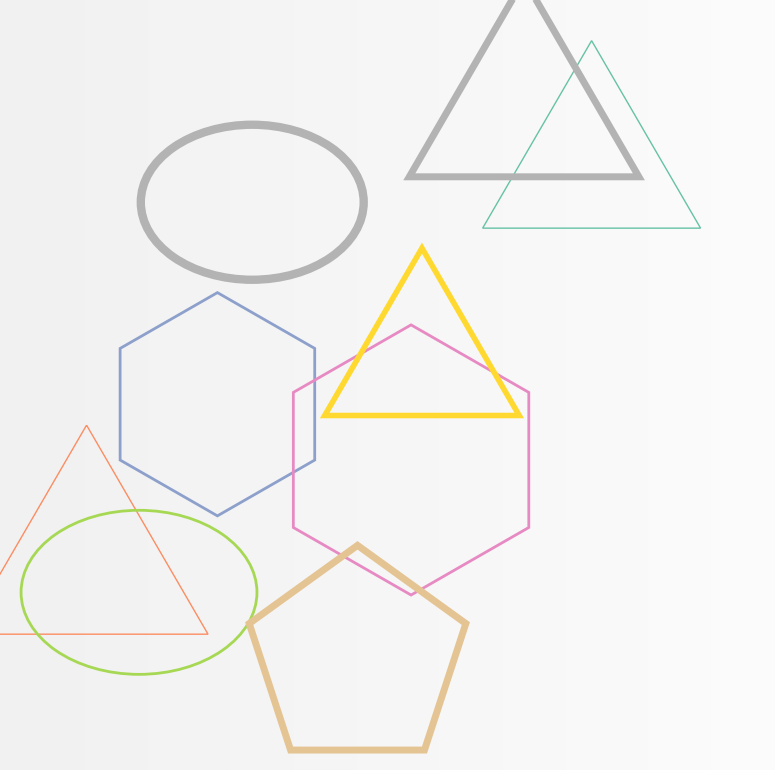[{"shape": "triangle", "thickness": 0.5, "radius": 0.81, "center": [0.763, 0.785]}, {"shape": "triangle", "thickness": 0.5, "radius": 0.9, "center": [0.112, 0.267]}, {"shape": "hexagon", "thickness": 1, "radius": 0.72, "center": [0.281, 0.475]}, {"shape": "hexagon", "thickness": 1, "radius": 0.88, "center": [0.53, 0.403]}, {"shape": "oval", "thickness": 1, "radius": 0.76, "center": [0.179, 0.231]}, {"shape": "triangle", "thickness": 2, "radius": 0.72, "center": [0.544, 0.533]}, {"shape": "pentagon", "thickness": 2.5, "radius": 0.73, "center": [0.461, 0.145]}, {"shape": "triangle", "thickness": 2.5, "radius": 0.86, "center": [0.676, 0.856]}, {"shape": "oval", "thickness": 3, "radius": 0.72, "center": [0.325, 0.737]}]